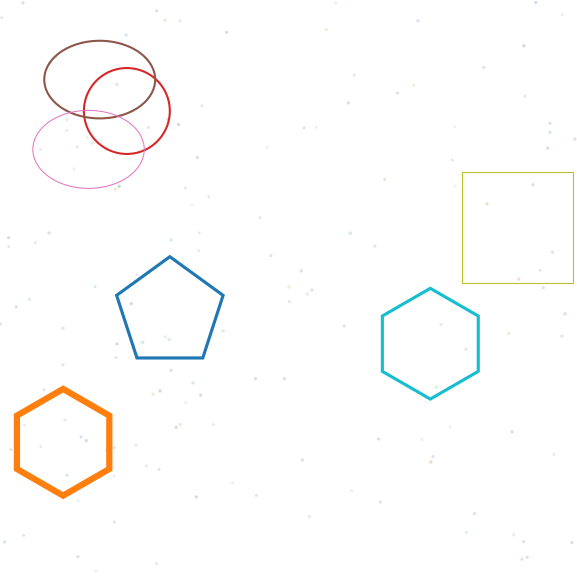[{"shape": "pentagon", "thickness": 1.5, "radius": 0.48, "center": [0.294, 0.458]}, {"shape": "hexagon", "thickness": 3, "radius": 0.46, "center": [0.109, 0.233]}, {"shape": "circle", "thickness": 1, "radius": 0.37, "center": [0.22, 0.807]}, {"shape": "oval", "thickness": 1, "radius": 0.48, "center": [0.173, 0.861]}, {"shape": "oval", "thickness": 0.5, "radius": 0.48, "center": [0.153, 0.74]}, {"shape": "square", "thickness": 0.5, "radius": 0.48, "center": [0.896, 0.605]}, {"shape": "hexagon", "thickness": 1.5, "radius": 0.48, "center": [0.745, 0.404]}]